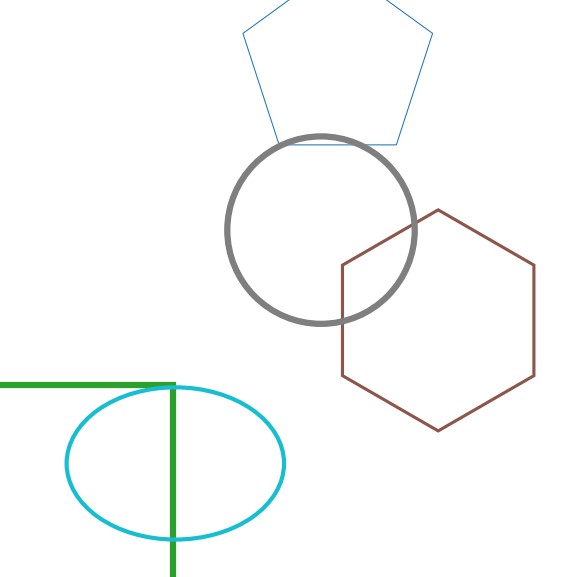[{"shape": "pentagon", "thickness": 0.5, "radius": 0.86, "center": [0.585, 0.888]}, {"shape": "square", "thickness": 3, "radius": 0.91, "center": [0.117, 0.15]}, {"shape": "hexagon", "thickness": 1.5, "radius": 0.96, "center": [0.759, 0.444]}, {"shape": "circle", "thickness": 3, "radius": 0.81, "center": [0.556, 0.601]}, {"shape": "oval", "thickness": 2, "radius": 0.94, "center": [0.304, 0.197]}]